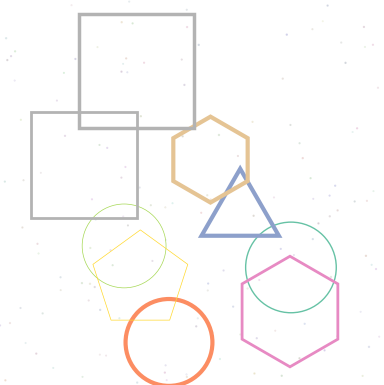[{"shape": "circle", "thickness": 1, "radius": 0.59, "center": [0.756, 0.305]}, {"shape": "circle", "thickness": 3, "radius": 0.56, "center": [0.439, 0.111]}, {"shape": "triangle", "thickness": 3, "radius": 0.58, "center": [0.624, 0.446]}, {"shape": "hexagon", "thickness": 2, "radius": 0.72, "center": [0.753, 0.191]}, {"shape": "circle", "thickness": 0.5, "radius": 0.54, "center": [0.322, 0.361]}, {"shape": "pentagon", "thickness": 0.5, "radius": 0.65, "center": [0.365, 0.273]}, {"shape": "hexagon", "thickness": 3, "radius": 0.56, "center": [0.547, 0.585]}, {"shape": "square", "thickness": 2.5, "radius": 0.74, "center": [0.355, 0.815]}, {"shape": "square", "thickness": 2, "radius": 0.69, "center": [0.218, 0.571]}]